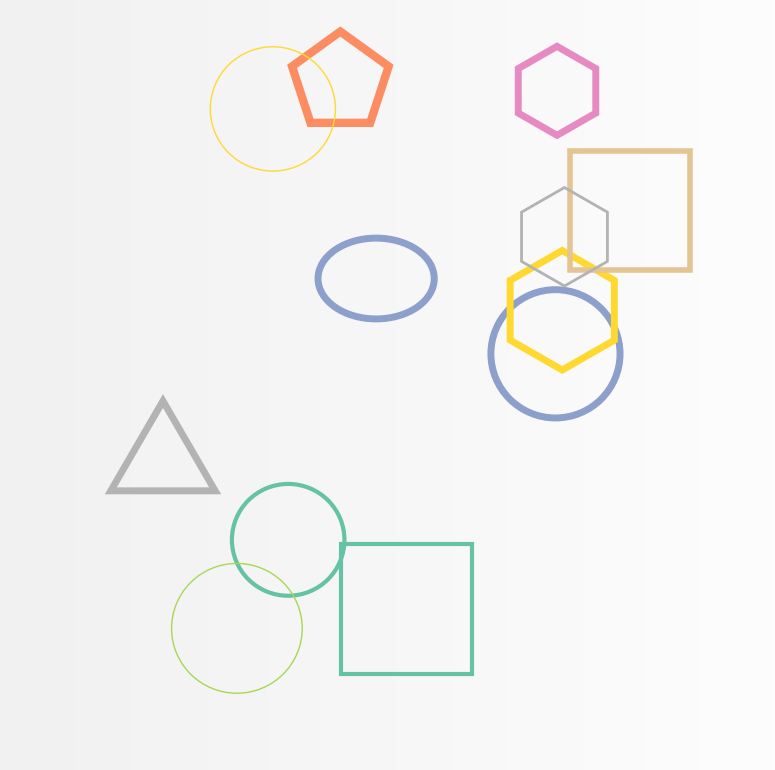[{"shape": "circle", "thickness": 1.5, "radius": 0.36, "center": [0.372, 0.299]}, {"shape": "square", "thickness": 1.5, "radius": 0.42, "center": [0.524, 0.209]}, {"shape": "pentagon", "thickness": 3, "radius": 0.33, "center": [0.439, 0.893]}, {"shape": "circle", "thickness": 2.5, "radius": 0.42, "center": [0.717, 0.54]}, {"shape": "oval", "thickness": 2.5, "radius": 0.37, "center": [0.485, 0.638]}, {"shape": "hexagon", "thickness": 2.5, "radius": 0.29, "center": [0.719, 0.882]}, {"shape": "circle", "thickness": 0.5, "radius": 0.42, "center": [0.306, 0.184]}, {"shape": "circle", "thickness": 0.5, "radius": 0.4, "center": [0.352, 0.859]}, {"shape": "hexagon", "thickness": 2.5, "radius": 0.39, "center": [0.725, 0.597]}, {"shape": "square", "thickness": 2, "radius": 0.39, "center": [0.813, 0.727]}, {"shape": "triangle", "thickness": 2.5, "radius": 0.39, "center": [0.21, 0.401]}, {"shape": "hexagon", "thickness": 1, "radius": 0.32, "center": [0.728, 0.692]}]